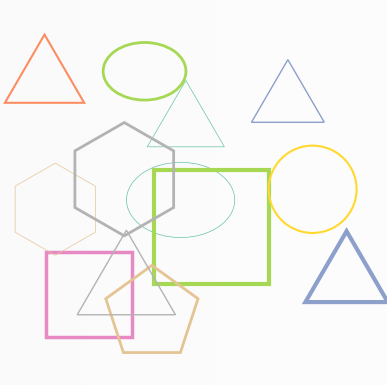[{"shape": "oval", "thickness": 0.5, "radius": 0.7, "center": [0.466, 0.481]}, {"shape": "triangle", "thickness": 0.5, "radius": 0.57, "center": [0.48, 0.676]}, {"shape": "triangle", "thickness": 1.5, "radius": 0.59, "center": [0.115, 0.792]}, {"shape": "triangle", "thickness": 1, "radius": 0.54, "center": [0.743, 0.737]}, {"shape": "triangle", "thickness": 3, "radius": 0.61, "center": [0.894, 0.277]}, {"shape": "square", "thickness": 2.5, "radius": 0.55, "center": [0.229, 0.236]}, {"shape": "square", "thickness": 3, "radius": 0.74, "center": [0.546, 0.411]}, {"shape": "oval", "thickness": 2, "radius": 0.53, "center": [0.373, 0.815]}, {"shape": "circle", "thickness": 1.5, "radius": 0.57, "center": [0.807, 0.508]}, {"shape": "hexagon", "thickness": 0.5, "radius": 0.6, "center": [0.143, 0.457]}, {"shape": "pentagon", "thickness": 2, "radius": 0.63, "center": [0.392, 0.186]}, {"shape": "hexagon", "thickness": 2, "radius": 0.74, "center": [0.321, 0.535]}, {"shape": "triangle", "thickness": 1, "radius": 0.73, "center": [0.326, 0.256]}]